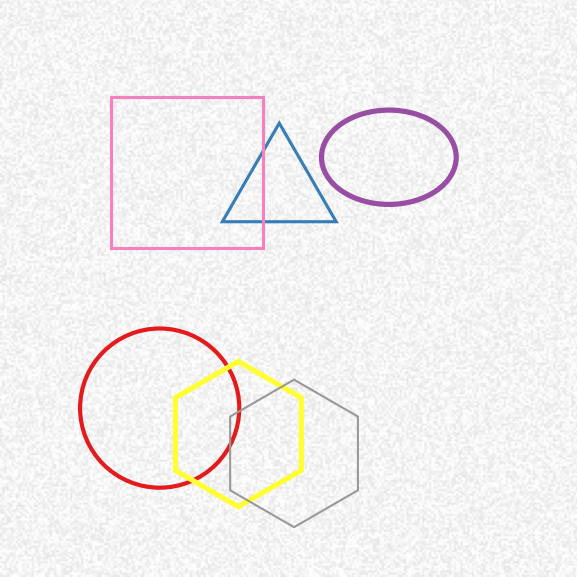[{"shape": "circle", "thickness": 2, "radius": 0.69, "center": [0.276, 0.292]}, {"shape": "triangle", "thickness": 1.5, "radius": 0.57, "center": [0.484, 0.672]}, {"shape": "oval", "thickness": 2.5, "radius": 0.58, "center": [0.673, 0.727]}, {"shape": "hexagon", "thickness": 2.5, "radius": 0.63, "center": [0.413, 0.248]}, {"shape": "square", "thickness": 1.5, "radius": 0.66, "center": [0.323, 0.7]}, {"shape": "hexagon", "thickness": 1, "radius": 0.64, "center": [0.509, 0.214]}]